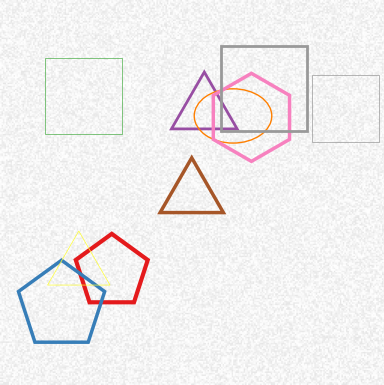[{"shape": "pentagon", "thickness": 3, "radius": 0.49, "center": [0.29, 0.294]}, {"shape": "pentagon", "thickness": 2.5, "radius": 0.59, "center": [0.16, 0.206]}, {"shape": "square", "thickness": 0.5, "radius": 0.5, "center": [0.217, 0.75]}, {"shape": "triangle", "thickness": 2, "radius": 0.49, "center": [0.531, 0.714]}, {"shape": "oval", "thickness": 1, "radius": 0.5, "center": [0.605, 0.699]}, {"shape": "triangle", "thickness": 0.5, "radius": 0.47, "center": [0.205, 0.306]}, {"shape": "triangle", "thickness": 2.5, "radius": 0.47, "center": [0.498, 0.495]}, {"shape": "hexagon", "thickness": 2.5, "radius": 0.57, "center": [0.653, 0.695]}, {"shape": "square", "thickness": 0.5, "radius": 0.43, "center": [0.896, 0.717]}, {"shape": "square", "thickness": 2, "radius": 0.56, "center": [0.686, 0.771]}]